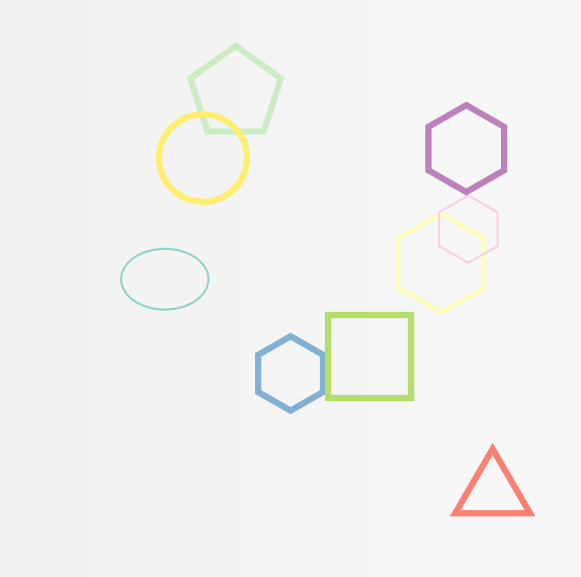[{"shape": "oval", "thickness": 1, "radius": 0.38, "center": [0.284, 0.516]}, {"shape": "hexagon", "thickness": 2, "radius": 0.43, "center": [0.759, 0.544]}, {"shape": "triangle", "thickness": 3, "radius": 0.37, "center": [0.848, 0.148]}, {"shape": "hexagon", "thickness": 3, "radius": 0.32, "center": [0.5, 0.352]}, {"shape": "square", "thickness": 3, "radius": 0.36, "center": [0.636, 0.382]}, {"shape": "hexagon", "thickness": 1, "radius": 0.29, "center": [0.806, 0.602]}, {"shape": "hexagon", "thickness": 3, "radius": 0.38, "center": [0.802, 0.742]}, {"shape": "pentagon", "thickness": 3, "radius": 0.41, "center": [0.405, 0.838]}, {"shape": "circle", "thickness": 3, "radius": 0.38, "center": [0.349, 0.726]}]